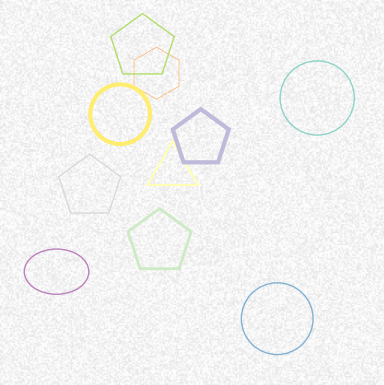[{"shape": "circle", "thickness": 1, "radius": 0.48, "center": [0.824, 0.746]}, {"shape": "triangle", "thickness": 1.5, "radius": 0.38, "center": [0.449, 0.557]}, {"shape": "pentagon", "thickness": 3, "radius": 0.38, "center": [0.522, 0.64]}, {"shape": "circle", "thickness": 1, "radius": 0.47, "center": [0.72, 0.172]}, {"shape": "hexagon", "thickness": 0.5, "radius": 0.34, "center": [0.406, 0.81]}, {"shape": "pentagon", "thickness": 1, "radius": 0.43, "center": [0.37, 0.878]}, {"shape": "pentagon", "thickness": 1, "radius": 0.42, "center": [0.233, 0.515]}, {"shape": "oval", "thickness": 1, "radius": 0.42, "center": [0.147, 0.294]}, {"shape": "pentagon", "thickness": 2, "radius": 0.43, "center": [0.414, 0.372]}, {"shape": "circle", "thickness": 3, "radius": 0.39, "center": [0.312, 0.703]}]